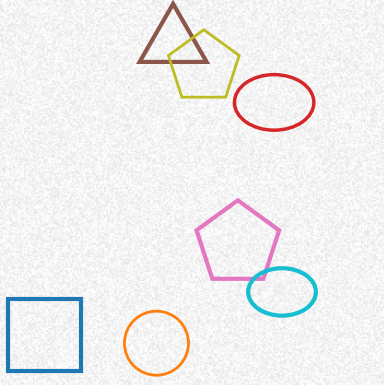[{"shape": "square", "thickness": 3, "radius": 0.47, "center": [0.115, 0.13]}, {"shape": "circle", "thickness": 2, "radius": 0.42, "center": [0.406, 0.109]}, {"shape": "oval", "thickness": 2.5, "radius": 0.52, "center": [0.712, 0.734]}, {"shape": "triangle", "thickness": 3, "radius": 0.5, "center": [0.45, 0.889]}, {"shape": "pentagon", "thickness": 3, "radius": 0.56, "center": [0.618, 0.367]}, {"shape": "pentagon", "thickness": 2, "radius": 0.48, "center": [0.529, 0.826]}, {"shape": "oval", "thickness": 3, "radius": 0.44, "center": [0.732, 0.242]}]